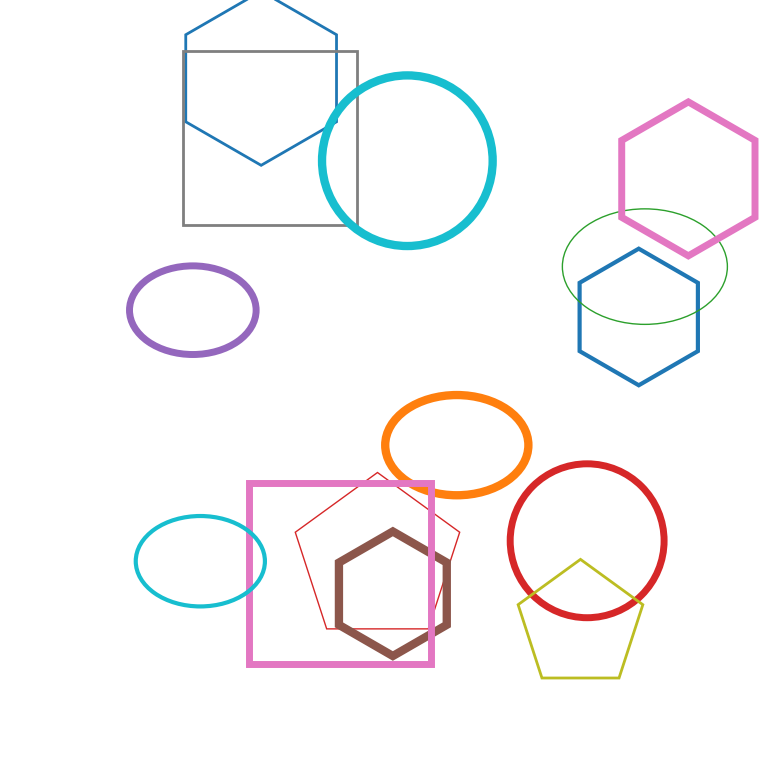[{"shape": "hexagon", "thickness": 1.5, "radius": 0.44, "center": [0.83, 0.588]}, {"shape": "hexagon", "thickness": 1, "radius": 0.57, "center": [0.339, 0.898]}, {"shape": "oval", "thickness": 3, "radius": 0.46, "center": [0.593, 0.422]}, {"shape": "oval", "thickness": 0.5, "radius": 0.54, "center": [0.838, 0.654]}, {"shape": "circle", "thickness": 2.5, "radius": 0.5, "center": [0.763, 0.298]}, {"shape": "pentagon", "thickness": 0.5, "radius": 0.56, "center": [0.49, 0.274]}, {"shape": "oval", "thickness": 2.5, "radius": 0.41, "center": [0.25, 0.597]}, {"shape": "hexagon", "thickness": 3, "radius": 0.4, "center": [0.51, 0.229]}, {"shape": "hexagon", "thickness": 2.5, "radius": 0.5, "center": [0.894, 0.768]}, {"shape": "square", "thickness": 2.5, "radius": 0.59, "center": [0.441, 0.255]}, {"shape": "square", "thickness": 1, "radius": 0.57, "center": [0.35, 0.821]}, {"shape": "pentagon", "thickness": 1, "radius": 0.43, "center": [0.754, 0.188]}, {"shape": "oval", "thickness": 1.5, "radius": 0.42, "center": [0.26, 0.271]}, {"shape": "circle", "thickness": 3, "radius": 0.55, "center": [0.529, 0.791]}]